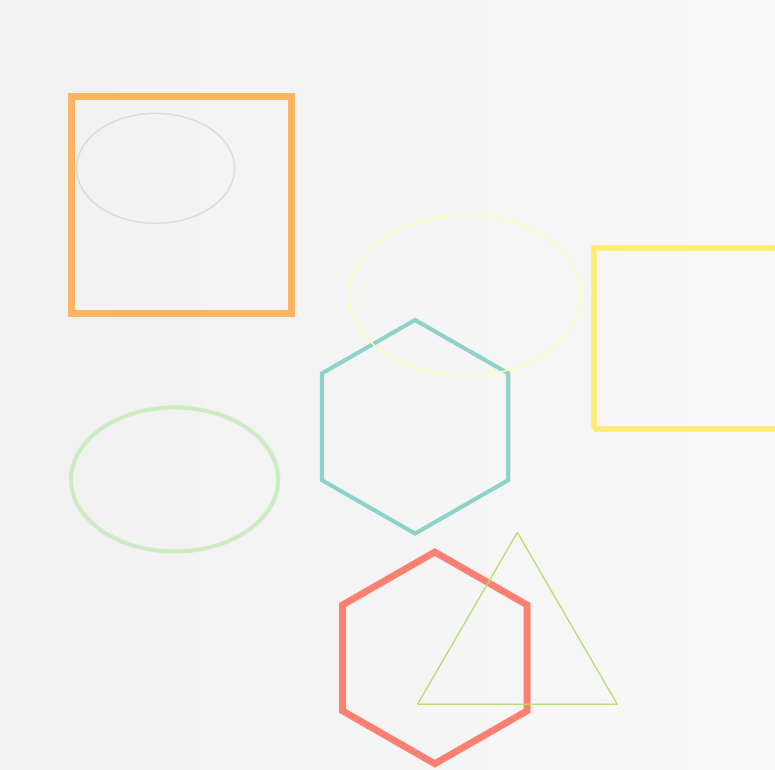[{"shape": "hexagon", "thickness": 1.5, "radius": 0.69, "center": [0.536, 0.446]}, {"shape": "oval", "thickness": 0.5, "radius": 0.75, "center": [0.6, 0.616]}, {"shape": "hexagon", "thickness": 2.5, "radius": 0.69, "center": [0.561, 0.146]}, {"shape": "square", "thickness": 2.5, "radius": 0.71, "center": [0.234, 0.734]}, {"shape": "triangle", "thickness": 0.5, "radius": 0.74, "center": [0.668, 0.16]}, {"shape": "oval", "thickness": 0.5, "radius": 0.51, "center": [0.201, 0.781]}, {"shape": "oval", "thickness": 1.5, "radius": 0.67, "center": [0.225, 0.377]}, {"shape": "square", "thickness": 2, "radius": 0.59, "center": [0.884, 0.56]}]